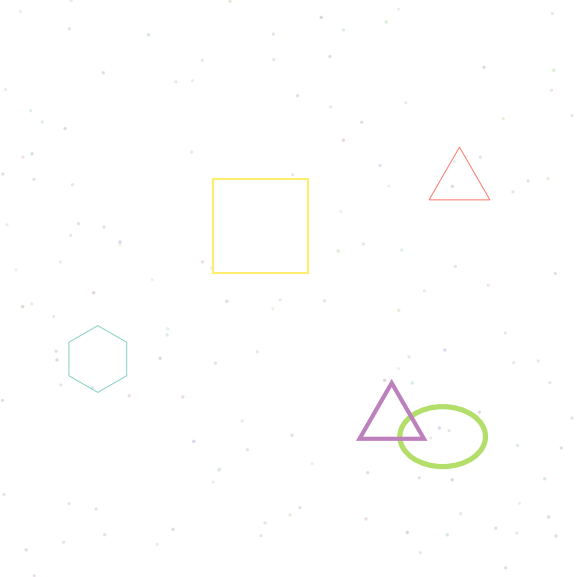[{"shape": "hexagon", "thickness": 0.5, "radius": 0.29, "center": [0.169, 0.377]}, {"shape": "triangle", "thickness": 0.5, "radius": 0.3, "center": [0.796, 0.683]}, {"shape": "oval", "thickness": 2.5, "radius": 0.37, "center": [0.767, 0.243]}, {"shape": "triangle", "thickness": 2, "radius": 0.32, "center": [0.678, 0.272]}, {"shape": "square", "thickness": 1, "radius": 0.41, "center": [0.451, 0.608]}]